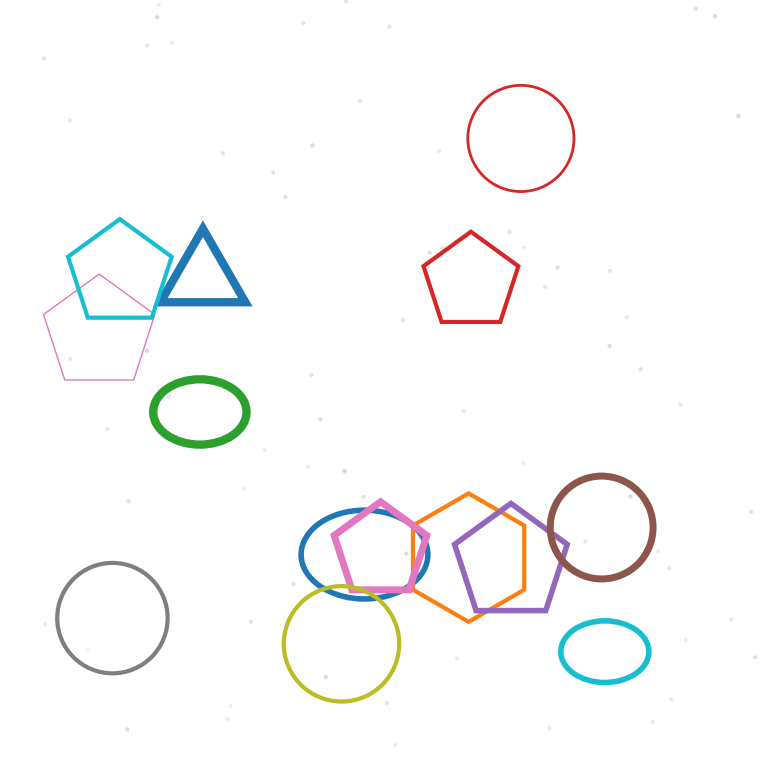[{"shape": "oval", "thickness": 2, "radius": 0.41, "center": [0.473, 0.28]}, {"shape": "triangle", "thickness": 3, "radius": 0.32, "center": [0.264, 0.639]}, {"shape": "hexagon", "thickness": 1.5, "radius": 0.42, "center": [0.609, 0.276]}, {"shape": "oval", "thickness": 3, "radius": 0.3, "center": [0.26, 0.465]}, {"shape": "pentagon", "thickness": 1.5, "radius": 0.32, "center": [0.612, 0.634]}, {"shape": "circle", "thickness": 1, "radius": 0.34, "center": [0.676, 0.82]}, {"shape": "pentagon", "thickness": 2, "radius": 0.38, "center": [0.664, 0.269]}, {"shape": "circle", "thickness": 2.5, "radius": 0.33, "center": [0.781, 0.315]}, {"shape": "pentagon", "thickness": 2.5, "radius": 0.32, "center": [0.494, 0.285]}, {"shape": "pentagon", "thickness": 0.5, "radius": 0.38, "center": [0.129, 0.568]}, {"shape": "circle", "thickness": 1.5, "radius": 0.36, "center": [0.146, 0.197]}, {"shape": "circle", "thickness": 1.5, "radius": 0.37, "center": [0.444, 0.164]}, {"shape": "pentagon", "thickness": 1.5, "radius": 0.35, "center": [0.156, 0.645]}, {"shape": "oval", "thickness": 2, "radius": 0.29, "center": [0.785, 0.154]}]